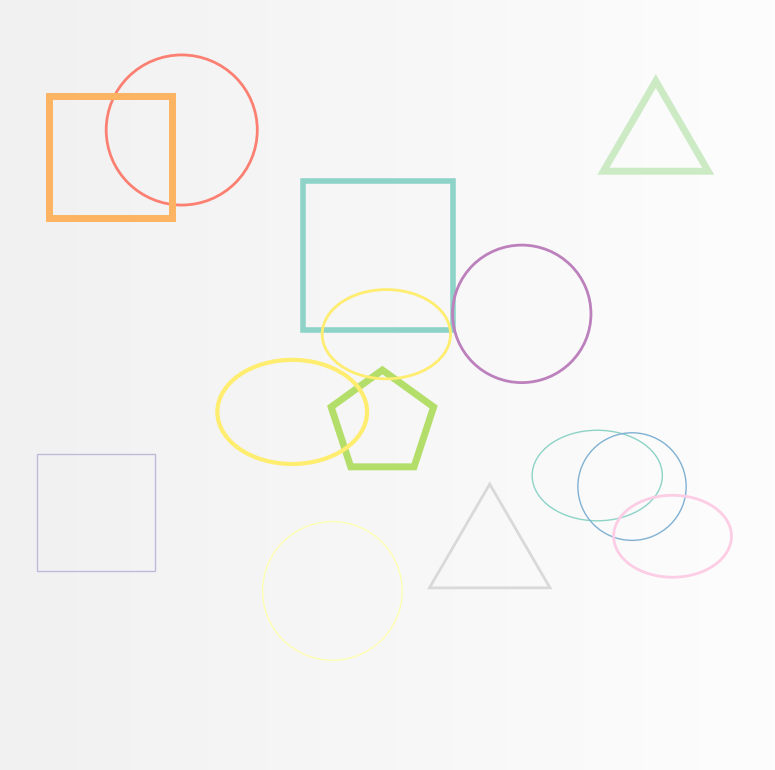[{"shape": "square", "thickness": 2, "radius": 0.48, "center": [0.488, 0.668]}, {"shape": "oval", "thickness": 0.5, "radius": 0.42, "center": [0.771, 0.382]}, {"shape": "circle", "thickness": 0.5, "radius": 0.45, "center": [0.429, 0.233]}, {"shape": "square", "thickness": 0.5, "radius": 0.38, "center": [0.124, 0.334]}, {"shape": "circle", "thickness": 1, "radius": 0.49, "center": [0.234, 0.831]}, {"shape": "circle", "thickness": 0.5, "radius": 0.35, "center": [0.815, 0.368]}, {"shape": "square", "thickness": 2.5, "radius": 0.4, "center": [0.143, 0.796]}, {"shape": "pentagon", "thickness": 2.5, "radius": 0.35, "center": [0.493, 0.45]}, {"shape": "oval", "thickness": 1, "radius": 0.38, "center": [0.868, 0.304]}, {"shape": "triangle", "thickness": 1, "radius": 0.45, "center": [0.632, 0.281]}, {"shape": "circle", "thickness": 1, "radius": 0.45, "center": [0.673, 0.592]}, {"shape": "triangle", "thickness": 2.5, "radius": 0.39, "center": [0.846, 0.817]}, {"shape": "oval", "thickness": 1, "radius": 0.41, "center": [0.499, 0.566]}, {"shape": "oval", "thickness": 1.5, "radius": 0.48, "center": [0.377, 0.465]}]